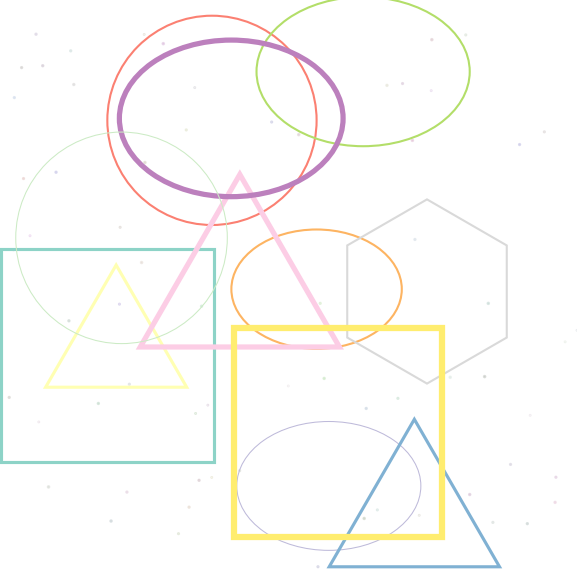[{"shape": "square", "thickness": 1.5, "radius": 0.92, "center": [0.186, 0.383]}, {"shape": "triangle", "thickness": 1.5, "radius": 0.71, "center": [0.201, 0.399]}, {"shape": "oval", "thickness": 0.5, "radius": 0.8, "center": [0.569, 0.158]}, {"shape": "circle", "thickness": 1, "radius": 0.91, "center": [0.367, 0.791]}, {"shape": "triangle", "thickness": 1.5, "radius": 0.85, "center": [0.717, 0.103]}, {"shape": "oval", "thickness": 1, "radius": 0.74, "center": [0.548, 0.498]}, {"shape": "oval", "thickness": 1, "radius": 0.92, "center": [0.629, 0.875]}, {"shape": "triangle", "thickness": 2.5, "radius": 1.0, "center": [0.415, 0.498]}, {"shape": "hexagon", "thickness": 1, "radius": 0.8, "center": [0.739, 0.494]}, {"shape": "oval", "thickness": 2.5, "radius": 0.97, "center": [0.4, 0.794]}, {"shape": "circle", "thickness": 0.5, "radius": 0.92, "center": [0.21, 0.587]}, {"shape": "square", "thickness": 3, "radius": 0.9, "center": [0.585, 0.251]}]